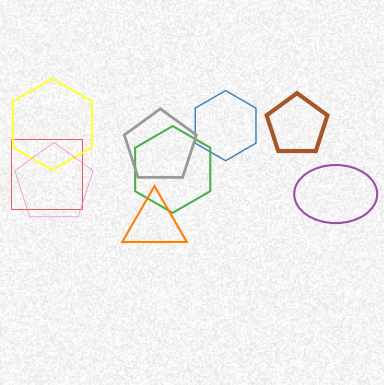[{"shape": "square", "thickness": 0.5, "radius": 0.46, "center": [0.121, 0.548]}, {"shape": "hexagon", "thickness": 1, "radius": 0.46, "center": [0.586, 0.674]}, {"shape": "hexagon", "thickness": 1.5, "radius": 0.56, "center": [0.449, 0.56]}, {"shape": "oval", "thickness": 1.5, "radius": 0.54, "center": [0.872, 0.496]}, {"shape": "triangle", "thickness": 1.5, "radius": 0.48, "center": [0.401, 0.42]}, {"shape": "hexagon", "thickness": 1.5, "radius": 0.59, "center": [0.136, 0.677]}, {"shape": "pentagon", "thickness": 3, "radius": 0.42, "center": [0.772, 0.675]}, {"shape": "pentagon", "thickness": 0.5, "radius": 0.53, "center": [0.14, 0.523]}, {"shape": "pentagon", "thickness": 2, "radius": 0.49, "center": [0.416, 0.619]}]